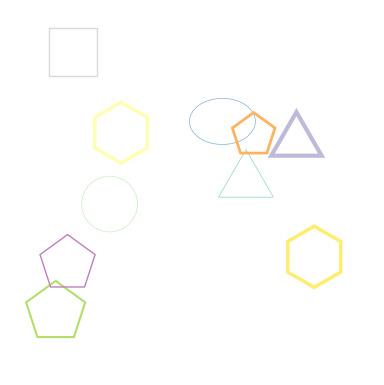[{"shape": "triangle", "thickness": 0.5, "radius": 0.41, "center": [0.639, 0.529]}, {"shape": "hexagon", "thickness": 2.5, "radius": 0.39, "center": [0.314, 0.655]}, {"shape": "triangle", "thickness": 3, "radius": 0.38, "center": [0.77, 0.633]}, {"shape": "oval", "thickness": 0.5, "radius": 0.43, "center": [0.578, 0.685]}, {"shape": "pentagon", "thickness": 2, "radius": 0.29, "center": [0.659, 0.65]}, {"shape": "pentagon", "thickness": 1.5, "radius": 0.4, "center": [0.145, 0.19]}, {"shape": "square", "thickness": 1, "radius": 0.31, "center": [0.189, 0.865]}, {"shape": "pentagon", "thickness": 1, "radius": 0.38, "center": [0.175, 0.315]}, {"shape": "circle", "thickness": 0.5, "radius": 0.36, "center": [0.285, 0.47]}, {"shape": "hexagon", "thickness": 2.5, "radius": 0.4, "center": [0.816, 0.333]}]